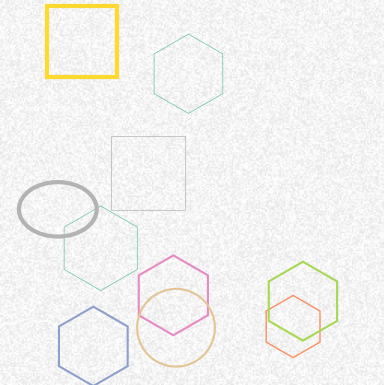[{"shape": "hexagon", "thickness": 0.5, "radius": 0.55, "center": [0.262, 0.355]}, {"shape": "hexagon", "thickness": 0.5, "radius": 0.52, "center": [0.489, 0.808]}, {"shape": "hexagon", "thickness": 1, "radius": 0.4, "center": [0.761, 0.152]}, {"shape": "hexagon", "thickness": 1.5, "radius": 0.52, "center": [0.242, 0.1]}, {"shape": "hexagon", "thickness": 1.5, "radius": 0.52, "center": [0.45, 0.233]}, {"shape": "hexagon", "thickness": 1.5, "radius": 0.51, "center": [0.787, 0.218]}, {"shape": "square", "thickness": 3, "radius": 0.46, "center": [0.213, 0.892]}, {"shape": "circle", "thickness": 1.5, "radius": 0.5, "center": [0.457, 0.149]}, {"shape": "square", "thickness": 0.5, "radius": 0.48, "center": [0.384, 0.55]}, {"shape": "oval", "thickness": 3, "radius": 0.51, "center": [0.15, 0.456]}]